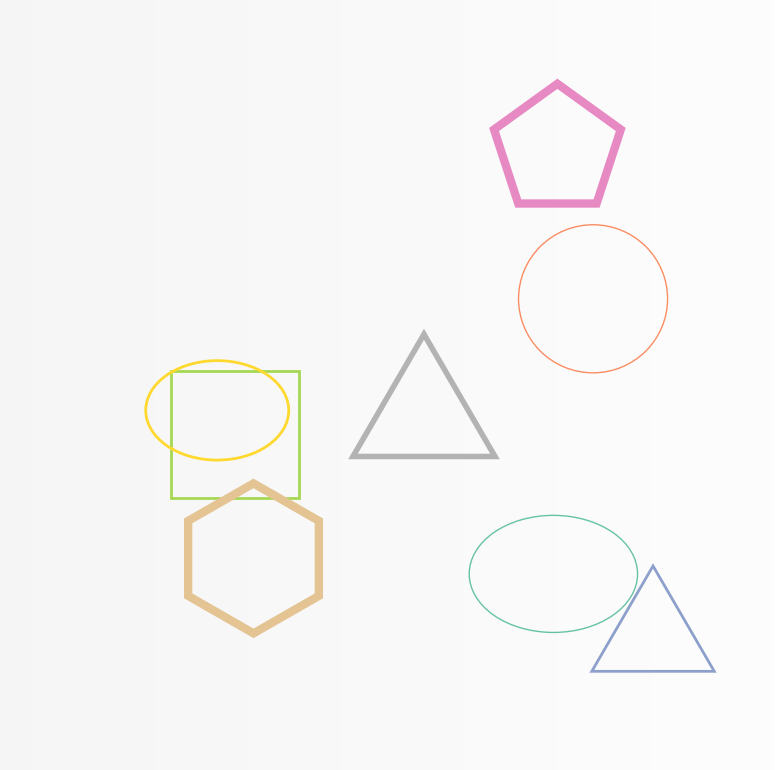[{"shape": "oval", "thickness": 0.5, "radius": 0.54, "center": [0.714, 0.255]}, {"shape": "circle", "thickness": 0.5, "radius": 0.48, "center": [0.765, 0.612]}, {"shape": "triangle", "thickness": 1, "radius": 0.46, "center": [0.843, 0.174]}, {"shape": "pentagon", "thickness": 3, "radius": 0.43, "center": [0.719, 0.805]}, {"shape": "square", "thickness": 1, "radius": 0.41, "center": [0.303, 0.436]}, {"shape": "oval", "thickness": 1, "radius": 0.46, "center": [0.28, 0.467]}, {"shape": "hexagon", "thickness": 3, "radius": 0.49, "center": [0.327, 0.275]}, {"shape": "triangle", "thickness": 2, "radius": 0.53, "center": [0.547, 0.46]}]